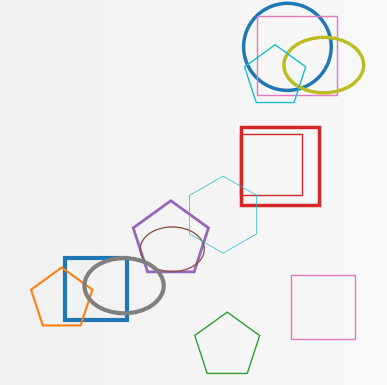[{"shape": "square", "thickness": 3, "radius": 0.4, "center": [0.249, 0.25]}, {"shape": "circle", "thickness": 2.5, "radius": 0.57, "center": [0.742, 0.878]}, {"shape": "pentagon", "thickness": 1.5, "radius": 0.42, "center": [0.159, 0.222]}, {"shape": "pentagon", "thickness": 1, "radius": 0.44, "center": [0.586, 0.101]}, {"shape": "square", "thickness": 2.5, "radius": 0.51, "center": [0.723, 0.57]}, {"shape": "square", "thickness": 1, "radius": 0.4, "center": [0.699, 0.573]}, {"shape": "pentagon", "thickness": 2, "radius": 0.51, "center": [0.441, 0.376]}, {"shape": "oval", "thickness": 1, "radius": 0.41, "center": [0.444, 0.353]}, {"shape": "square", "thickness": 1, "radius": 0.52, "center": [0.766, 0.857]}, {"shape": "square", "thickness": 1, "radius": 0.41, "center": [0.833, 0.202]}, {"shape": "oval", "thickness": 3, "radius": 0.51, "center": [0.32, 0.258]}, {"shape": "oval", "thickness": 2.5, "radius": 0.51, "center": [0.836, 0.831]}, {"shape": "hexagon", "thickness": 0.5, "radius": 0.5, "center": [0.576, 0.443]}, {"shape": "pentagon", "thickness": 1, "radius": 0.41, "center": [0.71, 0.801]}]